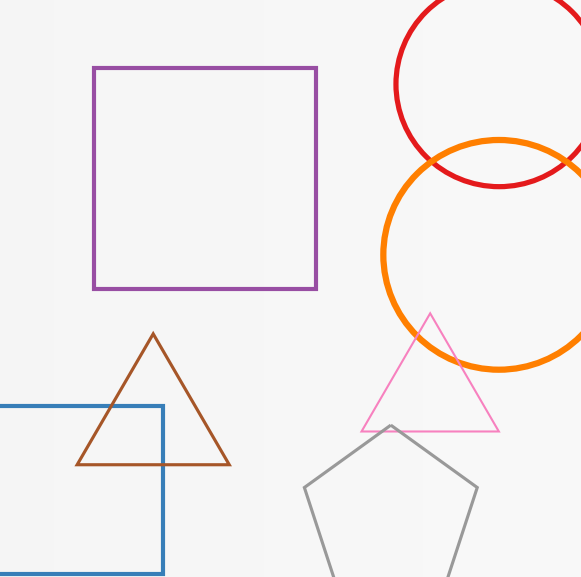[{"shape": "circle", "thickness": 2.5, "radius": 0.89, "center": [0.859, 0.853]}, {"shape": "square", "thickness": 2, "radius": 0.73, "center": [0.135, 0.15]}, {"shape": "square", "thickness": 2, "radius": 0.96, "center": [0.352, 0.69]}, {"shape": "circle", "thickness": 3, "radius": 0.99, "center": [0.858, 0.558]}, {"shape": "triangle", "thickness": 1.5, "radius": 0.76, "center": [0.264, 0.27]}, {"shape": "triangle", "thickness": 1, "radius": 0.68, "center": [0.74, 0.32]}, {"shape": "pentagon", "thickness": 1.5, "radius": 0.78, "center": [0.672, 0.107]}]